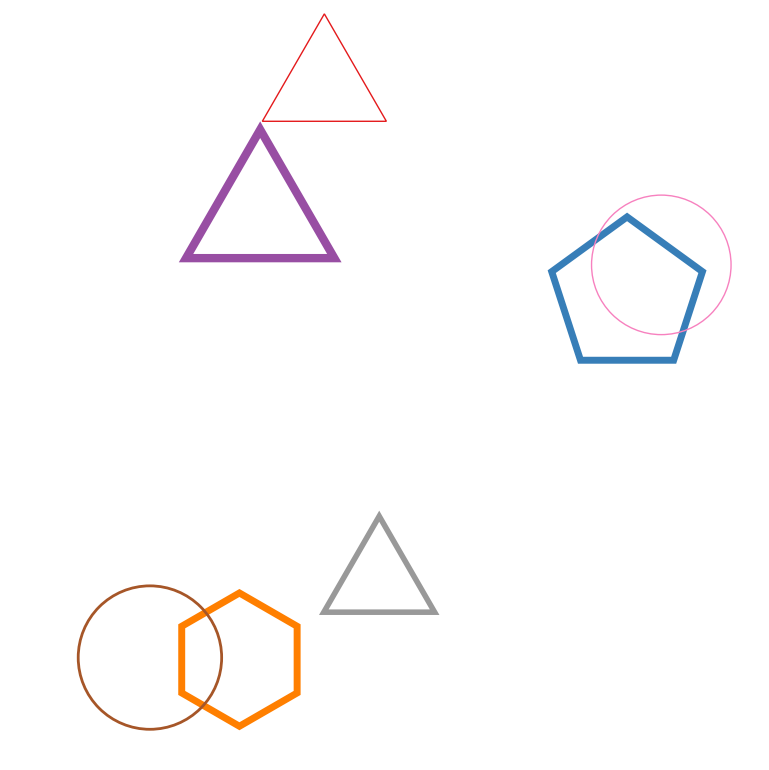[{"shape": "triangle", "thickness": 0.5, "radius": 0.47, "center": [0.421, 0.889]}, {"shape": "pentagon", "thickness": 2.5, "radius": 0.51, "center": [0.814, 0.615]}, {"shape": "triangle", "thickness": 3, "radius": 0.56, "center": [0.338, 0.72]}, {"shape": "hexagon", "thickness": 2.5, "radius": 0.43, "center": [0.311, 0.143]}, {"shape": "circle", "thickness": 1, "radius": 0.47, "center": [0.195, 0.146]}, {"shape": "circle", "thickness": 0.5, "radius": 0.45, "center": [0.859, 0.656]}, {"shape": "triangle", "thickness": 2, "radius": 0.42, "center": [0.492, 0.247]}]